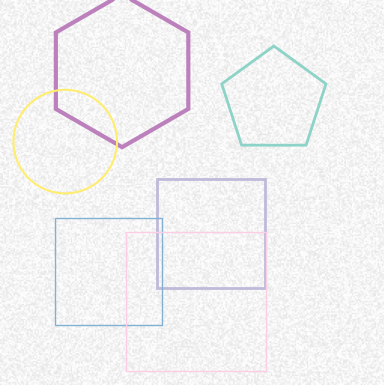[{"shape": "pentagon", "thickness": 2, "radius": 0.71, "center": [0.711, 0.738]}, {"shape": "square", "thickness": 2, "radius": 0.7, "center": [0.548, 0.393]}, {"shape": "square", "thickness": 1, "radius": 0.69, "center": [0.283, 0.294]}, {"shape": "square", "thickness": 1, "radius": 0.91, "center": [0.508, 0.217]}, {"shape": "hexagon", "thickness": 3, "radius": 0.99, "center": [0.317, 0.816]}, {"shape": "circle", "thickness": 1.5, "radius": 0.67, "center": [0.169, 0.632]}]